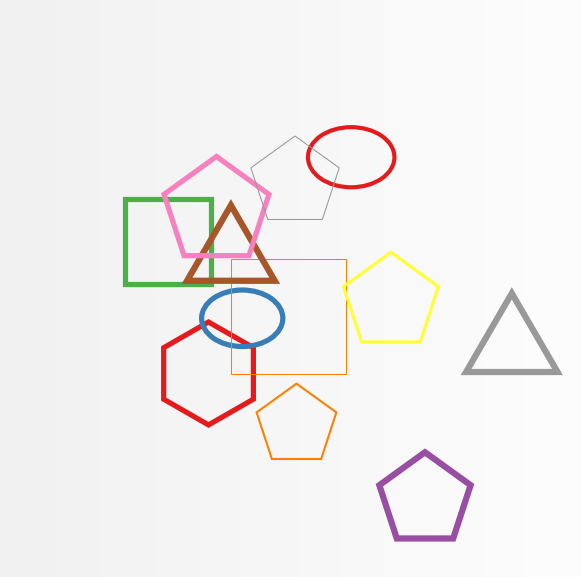[{"shape": "hexagon", "thickness": 2.5, "radius": 0.45, "center": [0.359, 0.352]}, {"shape": "oval", "thickness": 2, "radius": 0.37, "center": [0.604, 0.727]}, {"shape": "oval", "thickness": 2.5, "radius": 0.35, "center": [0.417, 0.448]}, {"shape": "square", "thickness": 2.5, "radius": 0.37, "center": [0.289, 0.581]}, {"shape": "pentagon", "thickness": 3, "radius": 0.41, "center": [0.731, 0.133]}, {"shape": "pentagon", "thickness": 1, "radius": 0.36, "center": [0.51, 0.263]}, {"shape": "square", "thickness": 0.5, "radius": 0.5, "center": [0.496, 0.452]}, {"shape": "pentagon", "thickness": 1.5, "radius": 0.43, "center": [0.673, 0.476]}, {"shape": "triangle", "thickness": 3, "radius": 0.44, "center": [0.397, 0.557]}, {"shape": "pentagon", "thickness": 2.5, "radius": 0.47, "center": [0.372, 0.633]}, {"shape": "pentagon", "thickness": 0.5, "radius": 0.4, "center": [0.508, 0.684]}, {"shape": "triangle", "thickness": 3, "radius": 0.45, "center": [0.881, 0.4]}]